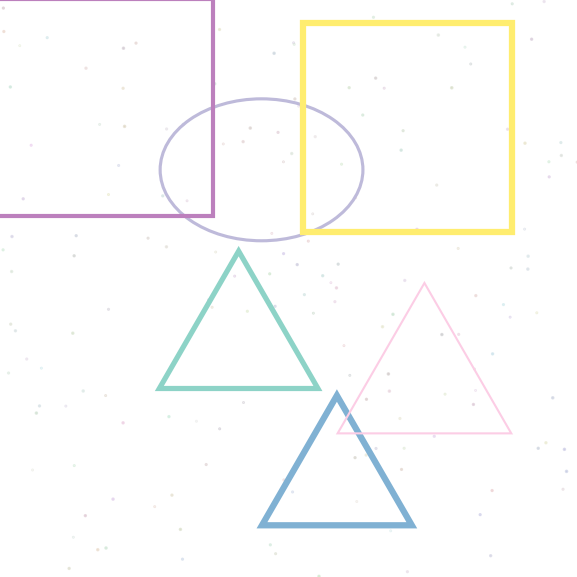[{"shape": "triangle", "thickness": 2.5, "radius": 0.79, "center": [0.413, 0.406]}, {"shape": "oval", "thickness": 1.5, "radius": 0.88, "center": [0.453, 0.705]}, {"shape": "triangle", "thickness": 3, "radius": 0.75, "center": [0.583, 0.164]}, {"shape": "triangle", "thickness": 1, "radius": 0.87, "center": [0.735, 0.336]}, {"shape": "square", "thickness": 2, "radius": 0.94, "center": [0.182, 0.813]}, {"shape": "square", "thickness": 3, "radius": 0.9, "center": [0.706, 0.778]}]